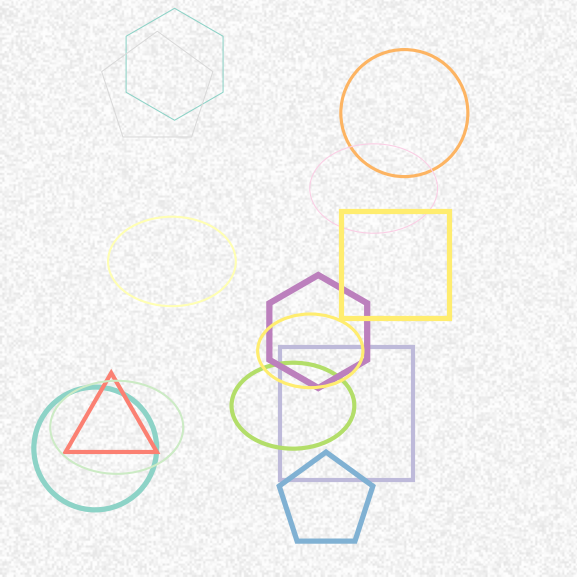[{"shape": "circle", "thickness": 2.5, "radius": 0.53, "center": [0.165, 0.223]}, {"shape": "hexagon", "thickness": 0.5, "radius": 0.48, "center": [0.302, 0.888]}, {"shape": "oval", "thickness": 1, "radius": 0.55, "center": [0.298, 0.546]}, {"shape": "square", "thickness": 2, "radius": 0.58, "center": [0.6, 0.283]}, {"shape": "triangle", "thickness": 2, "radius": 0.46, "center": [0.193, 0.262]}, {"shape": "pentagon", "thickness": 2.5, "radius": 0.43, "center": [0.565, 0.131]}, {"shape": "circle", "thickness": 1.5, "radius": 0.55, "center": [0.7, 0.803]}, {"shape": "oval", "thickness": 2, "radius": 0.53, "center": [0.507, 0.297]}, {"shape": "oval", "thickness": 0.5, "radius": 0.55, "center": [0.647, 0.673]}, {"shape": "pentagon", "thickness": 0.5, "radius": 0.51, "center": [0.272, 0.844]}, {"shape": "hexagon", "thickness": 3, "radius": 0.49, "center": [0.551, 0.425]}, {"shape": "oval", "thickness": 1, "radius": 0.58, "center": [0.202, 0.259]}, {"shape": "square", "thickness": 2.5, "radius": 0.47, "center": [0.683, 0.541]}, {"shape": "oval", "thickness": 1.5, "radius": 0.46, "center": [0.537, 0.392]}]